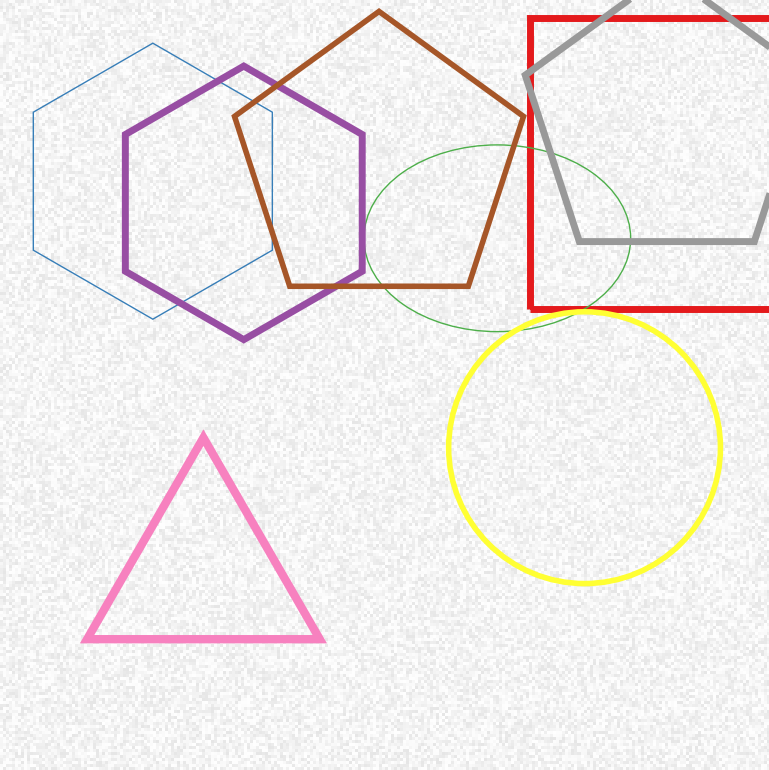[{"shape": "square", "thickness": 2.5, "radius": 0.95, "center": [0.878, 0.788]}, {"shape": "hexagon", "thickness": 0.5, "radius": 0.9, "center": [0.198, 0.765]}, {"shape": "oval", "thickness": 0.5, "radius": 0.87, "center": [0.646, 0.691]}, {"shape": "hexagon", "thickness": 2.5, "radius": 0.89, "center": [0.317, 0.737]}, {"shape": "circle", "thickness": 2, "radius": 0.88, "center": [0.759, 0.419]}, {"shape": "pentagon", "thickness": 2, "radius": 0.99, "center": [0.492, 0.788]}, {"shape": "triangle", "thickness": 3, "radius": 0.87, "center": [0.264, 0.257]}, {"shape": "pentagon", "thickness": 2.5, "radius": 0.97, "center": [0.866, 0.843]}]